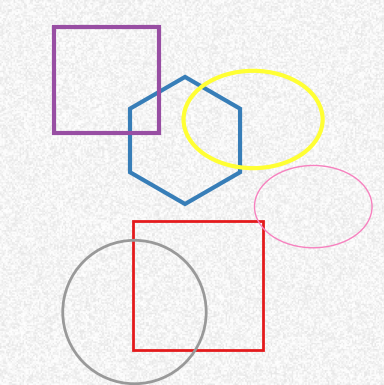[{"shape": "square", "thickness": 2, "radius": 0.84, "center": [0.514, 0.259]}, {"shape": "hexagon", "thickness": 3, "radius": 0.83, "center": [0.481, 0.635]}, {"shape": "square", "thickness": 3, "radius": 0.69, "center": [0.277, 0.792]}, {"shape": "oval", "thickness": 3, "radius": 0.9, "center": [0.657, 0.69]}, {"shape": "oval", "thickness": 1, "radius": 0.76, "center": [0.814, 0.463]}, {"shape": "circle", "thickness": 2, "radius": 0.93, "center": [0.349, 0.19]}]